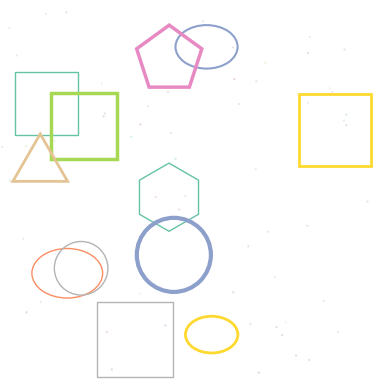[{"shape": "square", "thickness": 1, "radius": 0.41, "center": [0.121, 0.732]}, {"shape": "hexagon", "thickness": 1, "radius": 0.44, "center": [0.439, 0.488]}, {"shape": "oval", "thickness": 1, "radius": 0.46, "center": [0.175, 0.29]}, {"shape": "oval", "thickness": 1.5, "radius": 0.4, "center": [0.536, 0.878]}, {"shape": "circle", "thickness": 3, "radius": 0.48, "center": [0.452, 0.338]}, {"shape": "pentagon", "thickness": 2.5, "radius": 0.44, "center": [0.44, 0.846]}, {"shape": "square", "thickness": 2.5, "radius": 0.43, "center": [0.217, 0.673]}, {"shape": "square", "thickness": 2, "radius": 0.47, "center": [0.869, 0.663]}, {"shape": "oval", "thickness": 2, "radius": 0.34, "center": [0.55, 0.131]}, {"shape": "triangle", "thickness": 2, "radius": 0.41, "center": [0.105, 0.57]}, {"shape": "square", "thickness": 1, "radius": 0.49, "center": [0.35, 0.118]}, {"shape": "circle", "thickness": 1, "radius": 0.35, "center": [0.211, 0.303]}]